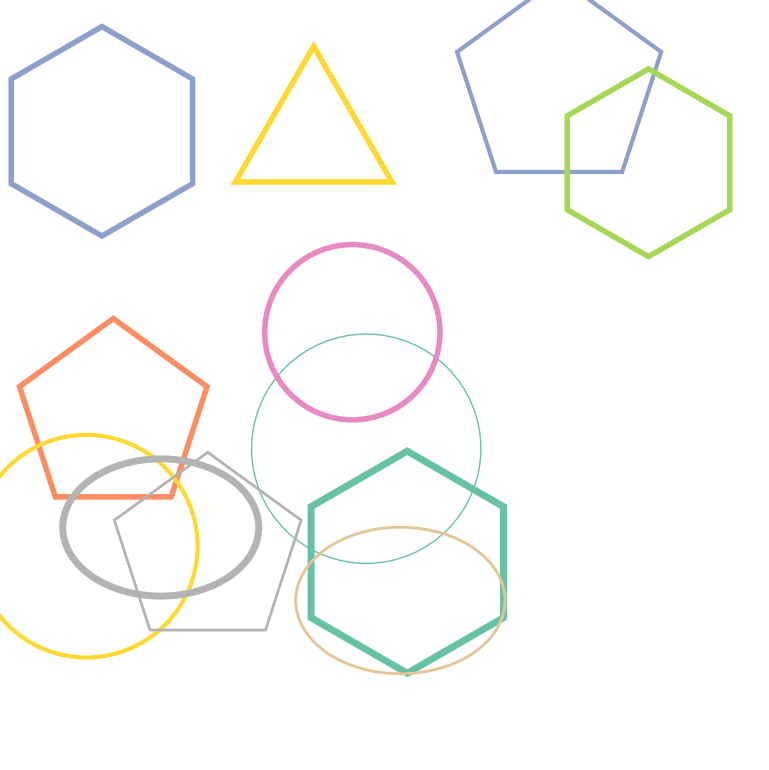[{"shape": "circle", "thickness": 0.5, "radius": 0.74, "center": [0.476, 0.417]}, {"shape": "hexagon", "thickness": 2.5, "radius": 0.72, "center": [0.529, 0.27]}, {"shape": "pentagon", "thickness": 2, "radius": 0.64, "center": [0.147, 0.458]}, {"shape": "pentagon", "thickness": 1.5, "radius": 0.7, "center": [0.726, 0.889]}, {"shape": "hexagon", "thickness": 2, "radius": 0.68, "center": [0.132, 0.829]}, {"shape": "circle", "thickness": 2, "radius": 0.57, "center": [0.458, 0.569]}, {"shape": "hexagon", "thickness": 2, "radius": 0.61, "center": [0.842, 0.789]}, {"shape": "circle", "thickness": 1.5, "radius": 0.72, "center": [0.112, 0.291]}, {"shape": "triangle", "thickness": 2, "radius": 0.59, "center": [0.407, 0.822]}, {"shape": "oval", "thickness": 1, "radius": 0.68, "center": [0.52, 0.22]}, {"shape": "pentagon", "thickness": 1, "radius": 0.64, "center": [0.27, 0.285]}, {"shape": "oval", "thickness": 2.5, "radius": 0.64, "center": [0.209, 0.315]}]